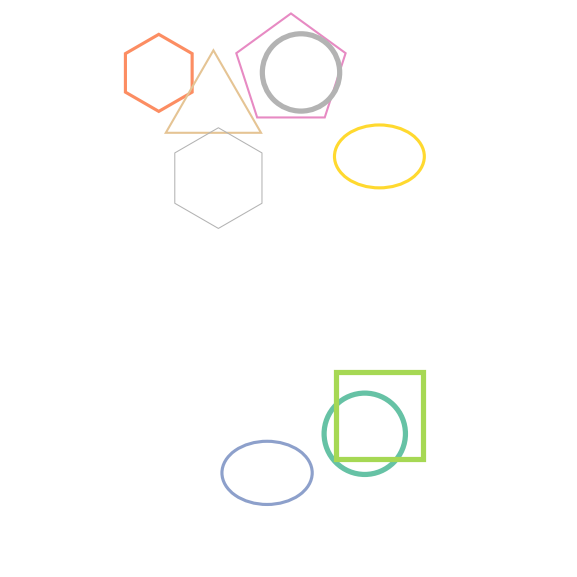[{"shape": "circle", "thickness": 2.5, "radius": 0.35, "center": [0.632, 0.248]}, {"shape": "hexagon", "thickness": 1.5, "radius": 0.33, "center": [0.275, 0.873]}, {"shape": "oval", "thickness": 1.5, "radius": 0.39, "center": [0.462, 0.18]}, {"shape": "pentagon", "thickness": 1, "radius": 0.5, "center": [0.504, 0.876]}, {"shape": "square", "thickness": 2.5, "radius": 0.38, "center": [0.657, 0.279]}, {"shape": "oval", "thickness": 1.5, "radius": 0.39, "center": [0.657, 0.728]}, {"shape": "triangle", "thickness": 1, "radius": 0.48, "center": [0.37, 0.817]}, {"shape": "circle", "thickness": 2.5, "radius": 0.33, "center": [0.521, 0.874]}, {"shape": "hexagon", "thickness": 0.5, "radius": 0.44, "center": [0.378, 0.691]}]